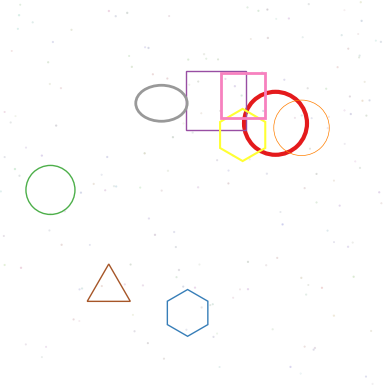[{"shape": "circle", "thickness": 3, "radius": 0.41, "center": [0.716, 0.68]}, {"shape": "hexagon", "thickness": 1, "radius": 0.3, "center": [0.487, 0.187]}, {"shape": "circle", "thickness": 1, "radius": 0.32, "center": [0.131, 0.507]}, {"shape": "square", "thickness": 1, "radius": 0.39, "center": [0.561, 0.739]}, {"shape": "circle", "thickness": 0.5, "radius": 0.36, "center": [0.783, 0.668]}, {"shape": "hexagon", "thickness": 1.5, "radius": 0.34, "center": [0.63, 0.649]}, {"shape": "triangle", "thickness": 1, "radius": 0.32, "center": [0.282, 0.25]}, {"shape": "square", "thickness": 2, "radius": 0.29, "center": [0.631, 0.751]}, {"shape": "oval", "thickness": 2, "radius": 0.33, "center": [0.419, 0.732]}]